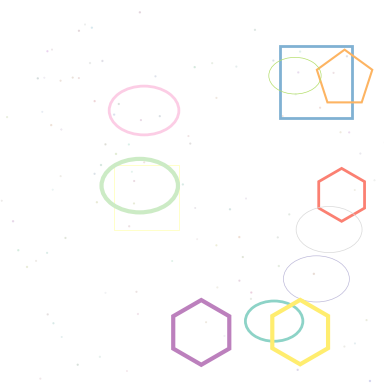[{"shape": "oval", "thickness": 2, "radius": 0.37, "center": [0.712, 0.166]}, {"shape": "square", "thickness": 0.5, "radius": 0.42, "center": [0.379, 0.488]}, {"shape": "oval", "thickness": 0.5, "radius": 0.43, "center": [0.822, 0.276]}, {"shape": "hexagon", "thickness": 2, "radius": 0.34, "center": [0.887, 0.494]}, {"shape": "square", "thickness": 2, "radius": 0.47, "center": [0.821, 0.787]}, {"shape": "pentagon", "thickness": 1.5, "radius": 0.38, "center": [0.895, 0.795]}, {"shape": "oval", "thickness": 0.5, "radius": 0.34, "center": [0.766, 0.803]}, {"shape": "oval", "thickness": 2, "radius": 0.45, "center": [0.374, 0.713]}, {"shape": "oval", "thickness": 0.5, "radius": 0.43, "center": [0.855, 0.404]}, {"shape": "hexagon", "thickness": 3, "radius": 0.42, "center": [0.523, 0.137]}, {"shape": "oval", "thickness": 3, "radius": 0.5, "center": [0.363, 0.518]}, {"shape": "hexagon", "thickness": 3, "radius": 0.42, "center": [0.78, 0.137]}]